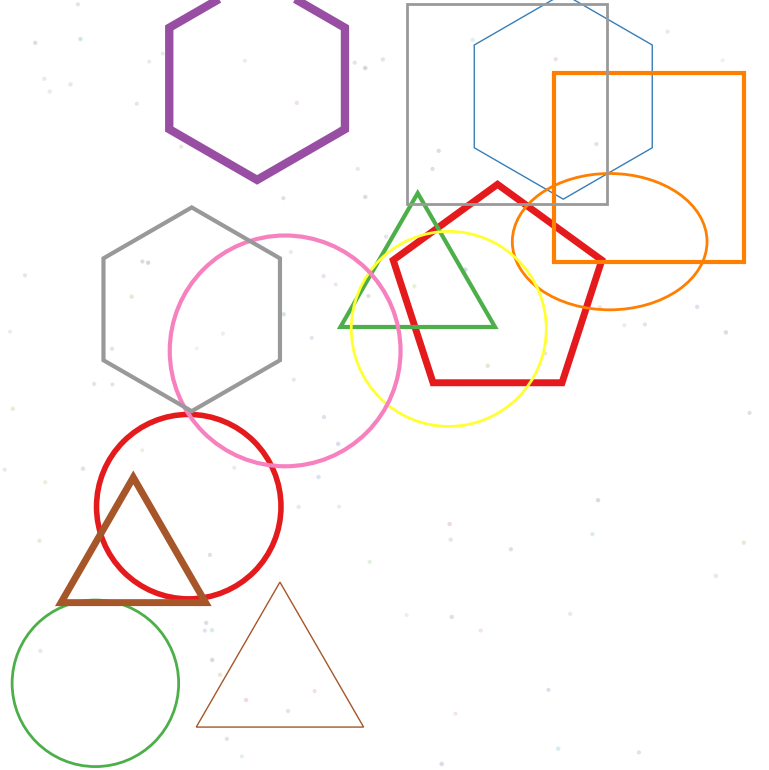[{"shape": "circle", "thickness": 2, "radius": 0.6, "center": [0.245, 0.342]}, {"shape": "pentagon", "thickness": 2.5, "radius": 0.71, "center": [0.646, 0.618]}, {"shape": "hexagon", "thickness": 0.5, "radius": 0.67, "center": [0.732, 0.875]}, {"shape": "circle", "thickness": 1, "radius": 0.54, "center": [0.124, 0.113]}, {"shape": "triangle", "thickness": 1.5, "radius": 0.58, "center": [0.542, 0.633]}, {"shape": "hexagon", "thickness": 3, "radius": 0.66, "center": [0.334, 0.898]}, {"shape": "oval", "thickness": 1, "radius": 0.63, "center": [0.792, 0.686]}, {"shape": "square", "thickness": 1.5, "radius": 0.61, "center": [0.843, 0.782]}, {"shape": "circle", "thickness": 1, "radius": 0.63, "center": [0.583, 0.573]}, {"shape": "triangle", "thickness": 0.5, "radius": 0.63, "center": [0.364, 0.118]}, {"shape": "triangle", "thickness": 2.5, "radius": 0.54, "center": [0.173, 0.272]}, {"shape": "circle", "thickness": 1.5, "radius": 0.75, "center": [0.37, 0.544]}, {"shape": "square", "thickness": 1, "radius": 0.65, "center": [0.658, 0.865]}, {"shape": "hexagon", "thickness": 1.5, "radius": 0.66, "center": [0.249, 0.598]}]